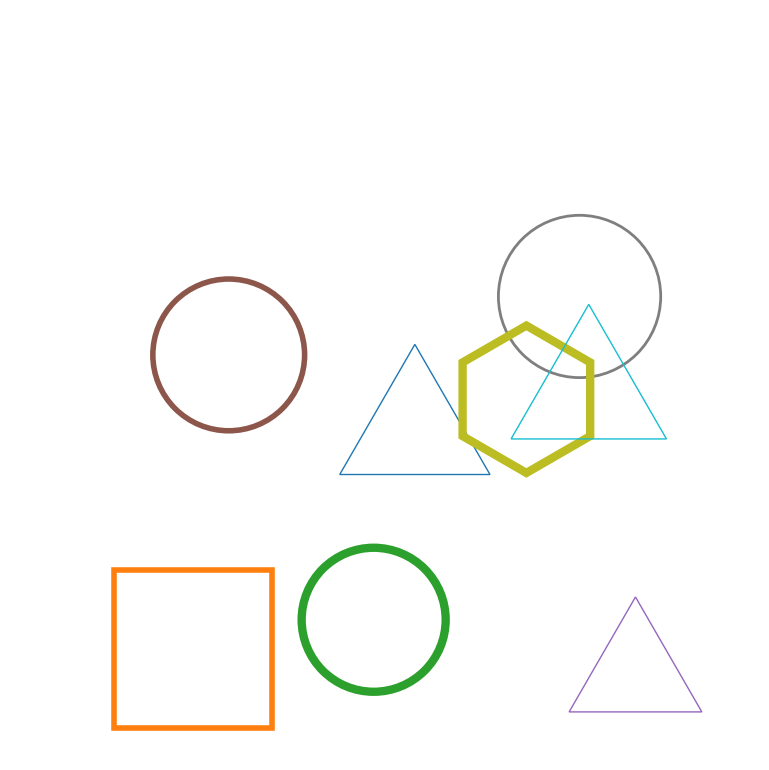[{"shape": "triangle", "thickness": 0.5, "radius": 0.56, "center": [0.539, 0.44]}, {"shape": "square", "thickness": 2, "radius": 0.51, "center": [0.251, 0.157]}, {"shape": "circle", "thickness": 3, "radius": 0.47, "center": [0.485, 0.195]}, {"shape": "triangle", "thickness": 0.5, "radius": 0.5, "center": [0.825, 0.125]}, {"shape": "circle", "thickness": 2, "radius": 0.49, "center": [0.297, 0.539]}, {"shape": "circle", "thickness": 1, "radius": 0.53, "center": [0.753, 0.615]}, {"shape": "hexagon", "thickness": 3, "radius": 0.48, "center": [0.684, 0.481]}, {"shape": "triangle", "thickness": 0.5, "radius": 0.58, "center": [0.765, 0.488]}]